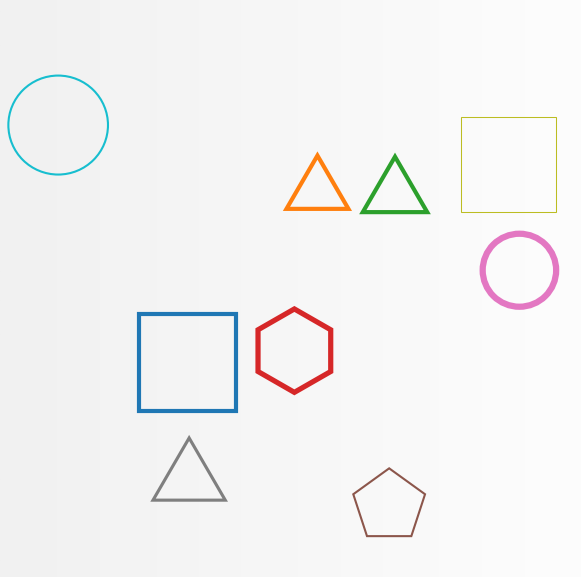[{"shape": "square", "thickness": 2, "radius": 0.42, "center": [0.322, 0.371]}, {"shape": "triangle", "thickness": 2, "radius": 0.31, "center": [0.546, 0.668]}, {"shape": "triangle", "thickness": 2, "radius": 0.32, "center": [0.68, 0.664]}, {"shape": "hexagon", "thickness": 2.5, "radius": 0.36, "center": [0.506, 0.392]}, {"shape": "pentagon", "thickness": 1, "radius": 0.32, "center": [0.67, 0.123]}, {"shape": "circle", "thickness": 3, "radius": 0.32, "center": [0.894, 0.531]}, {"shape": "triangle", "thickness": 1.5, "radius": 0.36, "center": [0.325, 0.169]}, {"shape": "square", "thickness": 0.5, "radius": 0.41, "center": [0.874, 0.715]}, {"shape": "circle", "thickness": 1, "radius": 0.43, "center": [0.1, 0.783]}]